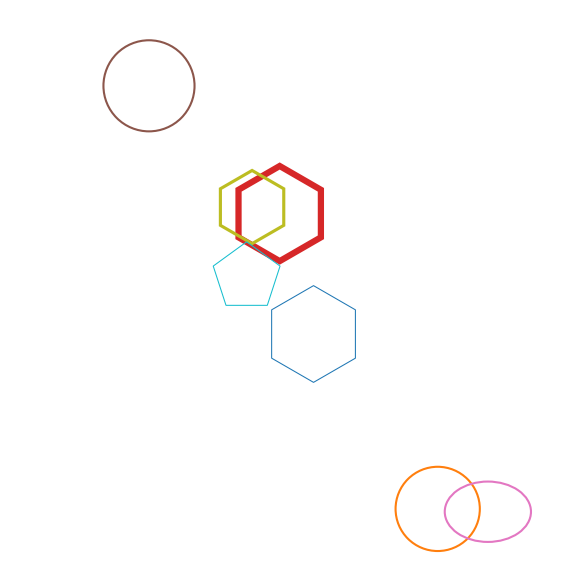[{"shape": "hexagon", "thickness": 0.5, "radius": 0.42, "center": [0.543, 0.421]}, {"shape": "circle", "thickness": 1, "radius": 0.36, "center": [0.758, 0.118]}, {"shape": "hexagon", "thickness": 3, "radius": 0.41, "center": [0.484, 0.629]}, {"shape": "circle", "thickness": 1, "radius": 0.39, "center": [0.258, 0.851]}, {"shape": "oval", "thickness": 1, "radius": 0.37, "center": [0.845, 0.113]}, {"shape": "hexagon", "thickness": 1.5, "radius": 0.32, "center": [0.436, 0.641]}, {"shape": "pentagon", "thickness": 0.5, "radius": 0.3, "center": [0.427, 0.52]}]